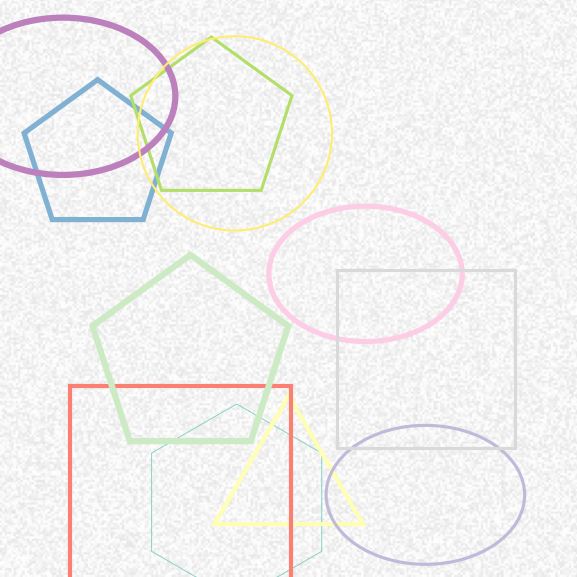[{"shape": "hexagon", "thickness": 0.5, "radius": 0.85, "center": [0.41, 0.13]}, {"shape": "triangle", "thickness": 2, "radius": 0.74, "center": [0.5, 0.166]}, {"shape": "oval", "thickness": 1.5, "radius": 0.86, "center": [0.737, 0.142]}, {"shape": "square", "thickness": 2, "radius": 0.96, "center": [0.312, 0.139]}, {"shape": "pentagon", "thickness": 2.5, "radius": 0.67, "center": [0.169, 0.727]}, {"shape": "pentagon", "thickness": 1.5, "radius": 0.73, "center": [0.366, 0.788]}, {"shape": "oval", "thickness": 2.5, "radius": 0.84, "center": [0.633, 0.525]}, {"shape": "square", "thickness": 1.5, "radius": 0.77, "center": [0.738, 0.377]}, {"shape": "oval", "thickness": 3, "radius": 0.97, "center": [0.109, 0.832]}, {"shape": "pentagon", "thickness": 3, "radius": 0.89, "center": [0.33, 0.38]}, {"shape": "circle", "thickness": 1, "radius": 0.84, "center": [0.407, 0.768]}]